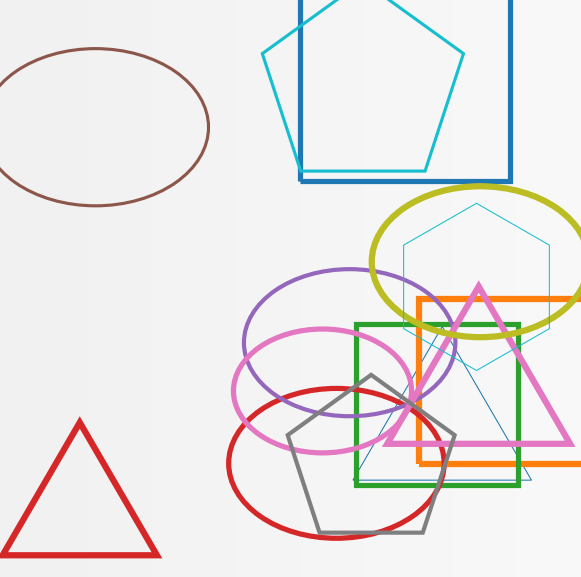[{"shape": "square", "thickness": 2.5, "radius": 0.9, "center": [0.697, 0.866]}, {"shape": "triangle", "thickness": 0.5, "radius": 0.89, "center": [0.761, 0.256]}, {"shape": "square", "thickness": 3, "radius": 0.72, "center": [0.864, 0.338]}, {"shape": "square", "thickness": 2.5, "radius": 0.7, "center": [0.752, 0.299]}, {"shape": "oval", "thickness": 2.5, "radius": 0.93, "center": [0.579, 0.197]}, {"shape": "triangle", "thickness": 3, "radius": 0.77, "center": [0.137, 0.114]}, {"shape": "oval", "thickness": 2, "radius": 0.91, "center": [0.602, 0.406]}, {"shape": "oval", "thickness": 1.5, "radius": 0.97, "center": [0.164, 0.779]}, {"shape": "triangle", "thickness": 3, "radius": 0.91, "center": [0.824, 0.321]}, {"shape": "oval", "thickness": 2.5, "radius": 0.77, "center": [0.555, 0.322]}, {"shape": "pentagon", "thickness": 2, "radius": 0.76, "center": [0.639, 0.199]}, {"shape": "oval", "thickness": 3, "radius": 0.93, "center": [0.826, 0.546]}, {"shape": "hexagon", "thickness": 0.5, "radius": 0.72, "center": [0.82, 0.502]}, {"shape": "pentagon", "thickness": 1.5, "radius": 0.91, "center": [0.624, 0.85]}]